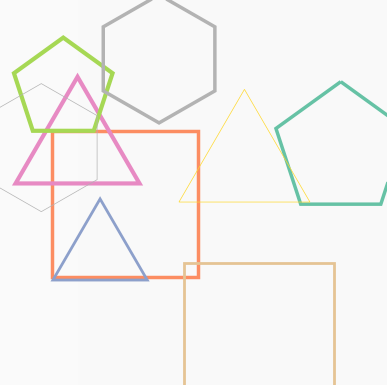[{"shape": "pentagon", "thickness": 2.5, "radius": 0.88, "center": [0.879, 0.612]}, {"shape": "square", "thickness": 2.5, "radius": 0.94, "center": [0.323, 0.47]}, {"shape": "triangle", "thickness": 2, "radius": 0.7, "center": [0.258, 0.343]}, {"shape": "triangle", "thickness": 3, "radius": 0.92, "center": [0.2, 0.616]}, {"shape": "pentagon", "thickness": 3, "radius": 0.67, "center": [0.163, 0.769]}, {"shape": "triangle", "thickness": 0.5, "radius": 0.98, "center": [0.631, 0.573]}, {"shape": "square", "thickness": 2, "radius": 0.97, "center": [0.669, 0.124]}, {"shape": "hexagon", "thickness": 2.5, "radius": 0.83, "center": [0.41, 0.847]}, {"shape": "hexagon", "thickness": 0.5, "radius": 0.83, "center": [0.107, 0.617]}]